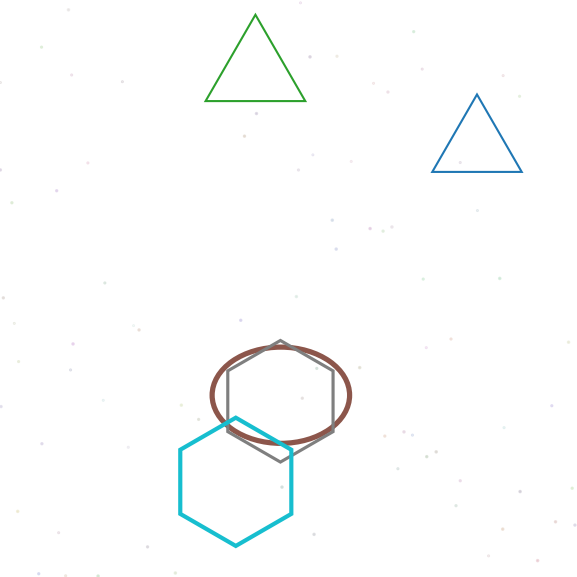[{"shape": "triangle", "thickness": 1, "radius": 0.45, "center": [0.826, 0.746]}, {"shape": "triangle", "thickness": 1, "radius": 0.5, "center": [0.442, 0.874]}, {"shape": "oval", "thickness": 2.5, "radius": 0.6, "center": [0.486, 0.315]}, {"shape": "hexagon", "thickness": 1.5, "radius": 0.53, "center": [0.486, 0.304]}, {"shape": "hexagon", "thickness": 2, "radius": 0.56, "center": [0.408, 0.165]}]